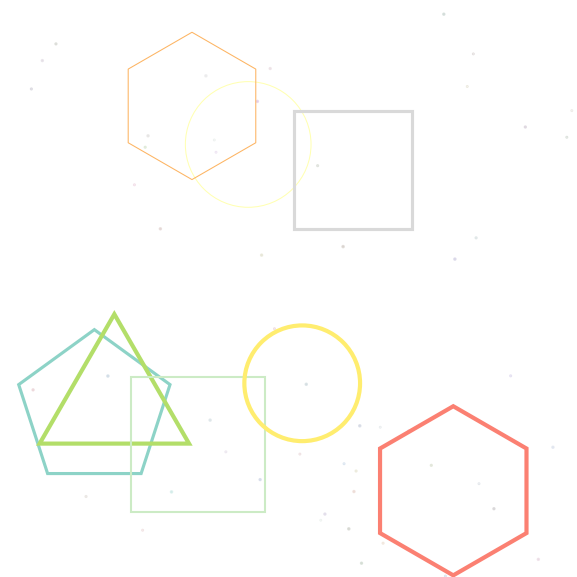[{"shape": "pentagon", "thickness": 1.5, "radius": 0.69, "center": [0.163, 0.291]}, {"shape": "circle", "thickness": 0.5, "radius": 0.54, "center": [0.43, 0.749]}, {"shape": "hexagon", "thickness": 2, "radius": 0.73, "center": [0.785, 0.149]}, {"shape": "hexagon", "thickness": 0.5, "radius": 0.64, "center": [0.332, 0.816]}, {"shape": "triangle", "thickness": 2, "radius": 0.75, "center": [0.198, 0.306]}, {"shape": "square", "thickness": 1.5, "radius": 0.51, "center": [0.611, 0.705]}, {"shape": "square", "thickness": 1, "radius": 0.58, "center": [0.343, 0.23]}, {"shape": "circle", "thickness": 2, "radius": 0.5, "center": [0.523, 0.335]}]